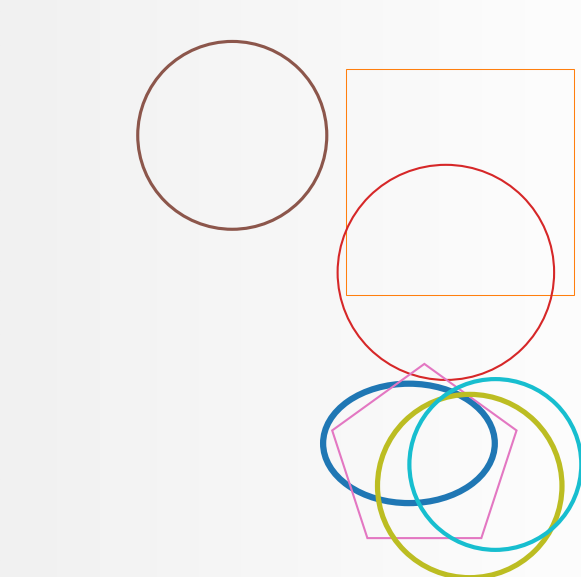[{"shape": "oval", "thickness": 3, "radius": 0.74, "center": [0.704, 0.231]}, {"shape": "square", "thickness": 0.5, "radius": 0.98, "center": [0.791, 0.684]}, {"shape": "circle", "thickness": 1, "radius": 0.93, "center": [0.767, 0.527]}, {"shape": "circle", "thickness": 1.5, "radius": 0.81, "center": [0.4, 0.765]}, {"shape": "pentagon", "thickness": 1, "radius": 0.83, "center": [0.73, 0.202]}, {"shape": "circle", "thickness": 2.5, "radius": 0.79, "center": [0.808, 0.158]}, {"shape": "circle", "thickness": 2, "radius": 0.74, "center": [0.852, 0.195]}]